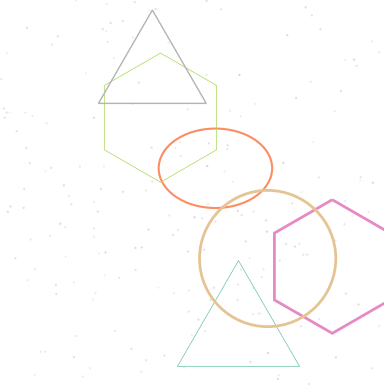[{"shape": "triangle", "thickness": 0.5, "radius": 0.92, "center": [0.619, 0.14]}, {"shape": "oval", "thickness": 1.5, "radius": 0.74, "center": [0.56, 0.563]}, {"shape": "hexagon", "thickness": 2, "radius": 0.87, "center": [0.863, 0.308]}, {"shape": "hexagon", "thickness": 0.5, "radius": 0.84, "center": [0.417, 0.694]}, {"shape": "circle", "thickness": 2, "radius": 0.88, "center": [0.695, 0.329]}, {"shape": "triangle", "thickness": 1, "radius": 0.81, "center": [0.396, 0.812]}]